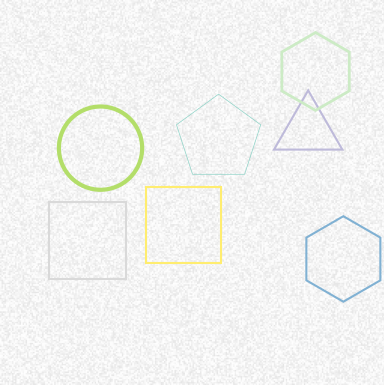[{"shape": "pentagon", "thickness": 0.5, "radius": 0.58, "center": [0.568, 0.64]}, {"shape": "triangle", "thickness": 1.5, "radius": 0.51, "center": [0.8, 0.663]}, {"shape": "hexagon", "thickness": 1.5, "radius": 0.55, "center": [0.892, 0.327]}, {"shape": "circle", "thickness": 3, "radius": 0.54, "center": [0.261, 0.615]}, {"shape": "square", "thickness": 1.5, "radius": 0.5, "center": [0.226, 0.375]}, {"shape": "hexagon", "thickness": 2, "radius": 0.51, "center": [0.82, 0.814]}, {"shape": "square", "thickness": 1.5, "radius": 0.49, "center": [0.476, 0.415]}]